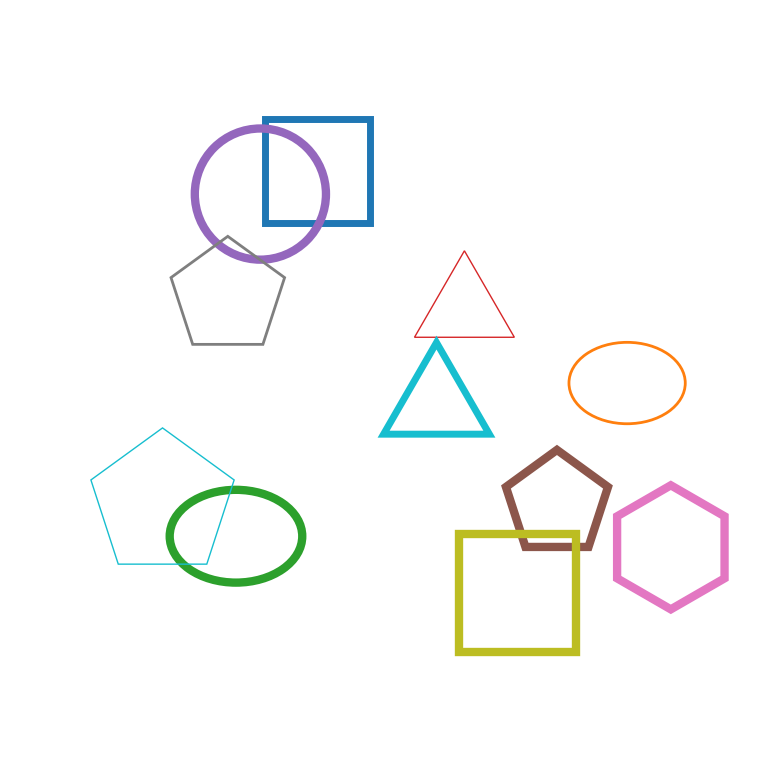[{"shape": "square", "thickness": 2.5, "radius": 0.34, "center": [0.412, 0.778]}, {"shape": "oval", "thickness": 1, "radius": 0.38, "center": [0.814, 0.503]}, {"shape": "oval", "thickness": 3, "radius": 0.43, "center": [0.306, 0.304]}, {"shape": "triangle", "thickness": 0.5, "radius": 0.37, "center": [0.603, 0.599]}, {"shape": "circle", "thickness": 3, "radius": 0.43, "center": [0.338, 0.748]}, {"shape": "pentagon", "thickness": 3, "radius": 0.35, "center": [0.723, 0.346]}, {"shape": "hexagon", "thickness": 3, "radius": 0.4, "center": [0.871, 0.289]}, {"shape": "pentagon", "thickness": 1, "radius": 0.39, "center": [0.296, 0.616]}, {"shape": "square", "thickness": 3, "radius": 0.38, "center": [0.672, 0.23]}, {"shape": "pentagon", "thickness": 0.5, "radius": 0.49, "center": [0.211, 0.346]}, {"shape": "triangle", "thickness": 2.5, "radius": 0.4, "center": [0.567, 0.476]}]